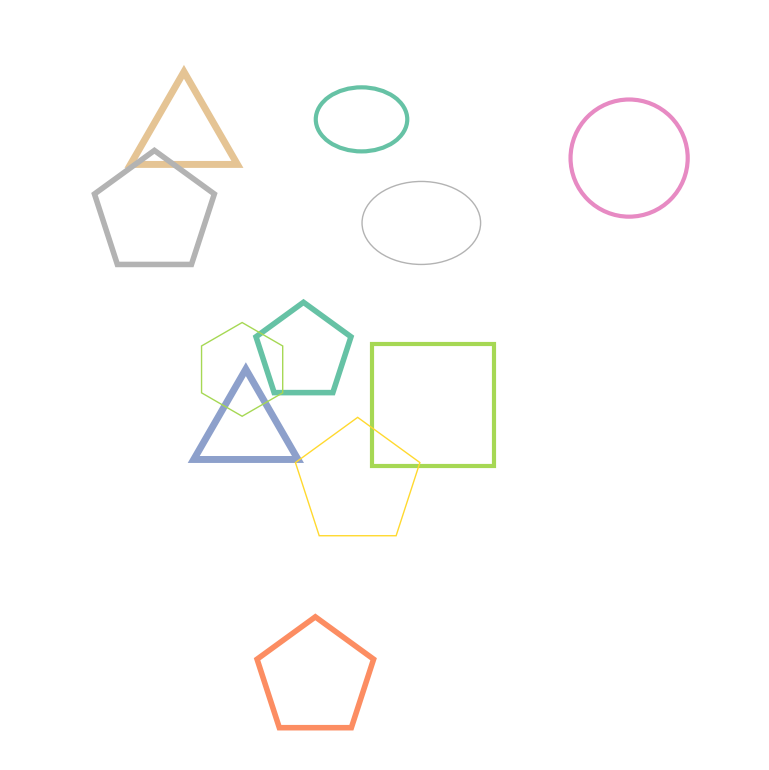[{"shape": "pentagon", "thickness": 2, "radius": 0.32, "center": [0.394, 0.543]}, {"shape": "oval", "thickness": 1.5, "radius": 0.3, "center": [0.47, 0.845]}, {"shape": "pentagon", "thickness": 2, "radius": 0.4, "center": [0.41, 0.119]}, {"shape": "triangle", "thickness": 2.5, "radius": 0.39, "center": [0.319, 0.442]}, {"shape": "circle", "thickness": 1.5, "radius": 0.38, "center": [0.817, 0.795]}, {"shape": "square", "thickness": 1.5, "radius": 0.39, "center": [0.563, 0.474]}, {"shape": "hexagon", "thickness": 0.5, "radius": 0.3, "center": [0.314, 0.52]}, {"shape": "pentagon", "thickness": 0.5, "radius": 0.42, "center": [0.464, 0.373]}, {"shape": "triangle", "thickness": 2.5, "radius": 0.4, "center": [0.239, 0.827]}, {"shape": "pentagon", "thickness": 2, "radius": 0.41, "center": [0.201, 0.723]}, {"shape": "oval", "thickness": 0.5, "radius": 0.38, "center": [0.547, 0.71]}]